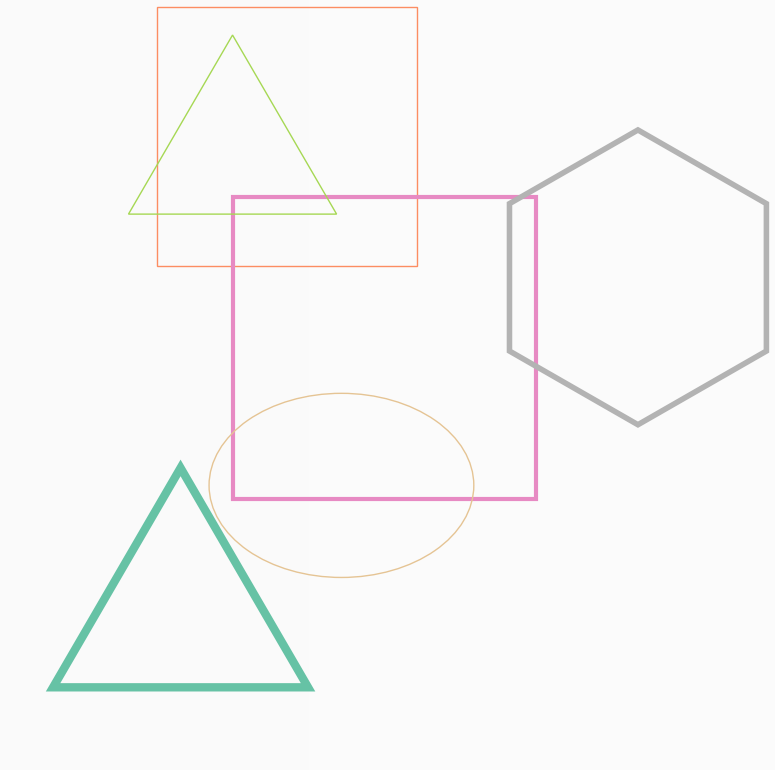[{"shape": "triangle", "thickness": 3, "radius": 0.95, "center": [0.233, 0.202]}, {"shape": "square", "thickness": 0.5, "radius": 0.84, "center": [0.37, 0.823]}, {"shape": "square", "thickness": 1.5, "radius": 0.98, "center": [0.496, 0.548]}, {"shape": "triangle", "thickness": 0.5, "radius": 0.78, "center": [0.3, 0.799]}, {"shape": "oval", "thickness": 0.5, "radius": 0.85, "center": [0.441, 0.37]}, {"shape": "hexagon", "thickness": 2, "radius": 0.96, "center": [0.823, 0.64]}]